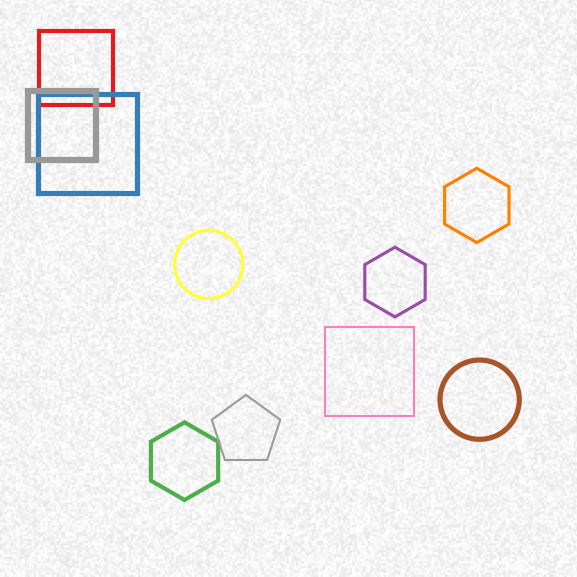[{"shape": "square", "thickness": 2, "radius": 0.32, "center": [0.132, 0.882]}, {"shape": "square", "thickness": 2.5, "radius": 0.43, "center": [0.152, 0.75]}, {"shape": "hexagon", "thickness": 2, "radius": 0.34, "center": [0.32, 0.201]}, {"shape": "hexagon", "thickness": 1.5, "radius": 0.3, "center": [0.684, 0.511]}, {"shape": "hexagon", "thickness": 1.5, "radius": 0.32, "center": [0.826, 0.643]}, {"shape": "circle", "thickness": 1.5, "radius": 0.3, "center": [0.361, 0.541]}, {"shape": "circle", "thickness": 2.5, "radius": 0.34, "center": [0.831, 0.307]}, {"shape": "square", "thickness": 1, "radius": 0.39, "center": [0.639, 0.355]}, {"shape": "pentagon", "thickness": 1, "radius": 0.31, "center": [0.426, 0.253]}, {"shape": "square", "thickness": 3, "radius": 0.3, "center": [0.108, 0.782]}]